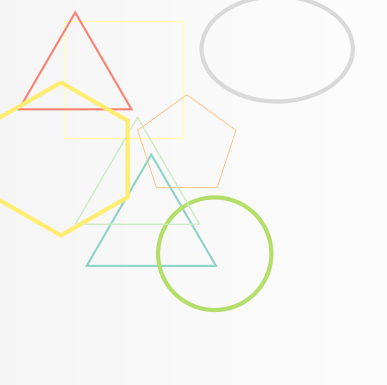[{"shape": "triangle", "thickness": 1.5, "radius": 0.96, "center": [0.39, 0.406]}, {"shape": "square", "thickness": 1, "radius": 0.76, "center": [0.319, 0.793]}, {"shape": "triangle", "thickness": 1.5, "radius": 0.84, "center": [0.194, 0.8]}, {"shape": "pentagon", "thickness": 0.5, "radius": 0.67, "center": [0.482, 0.62]}, {"shape": "circle", "thickness": 3, "radius": 0.73, "center": [0.554, 0.341]}, {"shape": "oval", "thickness": 3, "radius": 0.98, "center": [0.715, 0.873]}, {"shape": "triangle", "thickness": 1, "radius": 0.93, "center": [0.355, 0.51]}, {"shape": "hexagon", "thickness": 3, "radius": 0.99, "center": [0.157, 0.587]}]